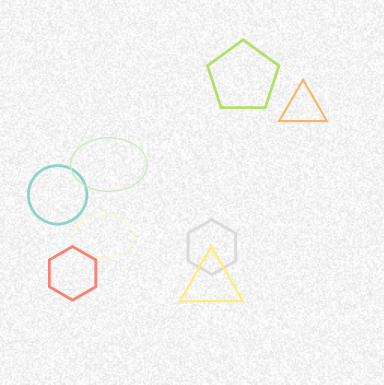[{"shape": "circle", "thickness": 2, "radius": 0.38, "center": [0.15, 0.494]}, {"shape": "oval", "thickness": 0.5, "radius": 0.39, "center": [0.27, 0.388]}, {"shape": "hexagon", "thickness": 2, "radius": 0.35, "center": [0.189, 0.29]}, {"shape": "triangle", "thickness": 1.5, "radius": 0.36, "center": [0.787, 0.721]}, {"shape": "pentagon", "thickness": 2, "radius": 0.49, "center": [0.632, 0.799]}, {"shape": "hexagon", "thickness": 2, "radius": 0.36, "center": [0.55, 0.358]}, {"shape": "oval", "thickness": 1, "radius": 0.5, "center": [0.283, 0.573]}, {"shape": "triangle", "thickness": 1.5, "radius": 0.47, "center": [0.549, 0.265]}]